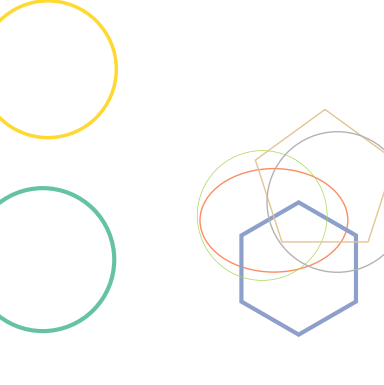[{"shape": "circle", "thickness": 3, "radius": 0.93, "center": [0.111, 0.326]}, {"shape": "oval", "thickness": 1, "radius": 0.96, "center": [0.711, 0.428]}, {"shape": "hexagon", "thickness": 3, "radius": 0.86, "center": [0.776, 0.303]}, {"shape": "circle", "thickness": 0.5, "radius": 0.84, "center": [0.681, 0.44]}, {"shape": "circle", "thickness": 2.5, "radius": 0.89, "center": [0.124, 0.82]}, {"shape": "pentagon", "thickness": 1, "radius": 0.95, "center": [0.844, 0.525]}, {"shape": "circle", "thickness": 1, "radius": 0.91, "center": [0.876, 0.475]}]